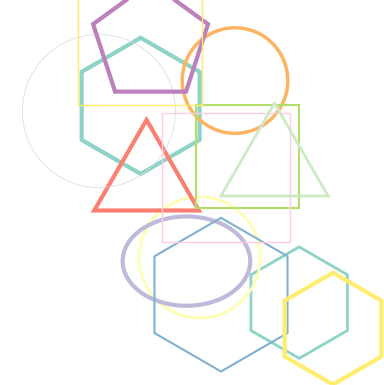[{"shape": "hexagon", "thickness": 3, "radius": 0.88, "center": [0.365, 0.725]}, {"shape": "hexagon", "thickness": 2, "radius": 0.72, "center": [0.777, 0.214]}, {"shape": "circle", "thickness": 2, "radius": 0.79, "center": [0.519, 0.331]}, {"shape": "oval", "thickness": 3, "radius": 0.83, "center": [0.484, 0.322]}, {"shape": "triangle", "thickness": 3, "radius": 0.78, "center": [0.381, 0.532]}, {"shape": "hexagon", "thickness": 1.5, "radius": 1.0, "center": [0.574, 0.235]}, {"shape": "circle", "thickness": 2.5, "radius": 0.69, "center": [0.61, 0.791]}, {"shape": "square", "thickness": 1.5, "radius": 0.67, "center": [0.643, 0.593]}, {"shape": "square", "thickness": 1, "radius": 0.83, "center": [0.586, 0.539]}, {"shape": "circle", "thickness": 0.5, "radius": 0.99, "center": [0.257, 0.712]}, {"shape": "pentagon", "thickness": 3, "radius": 0.78, "center": [0.391, 0.889]}, {"shape": "triangle", "thickness": 2, "radius": 0.8, "center": [0.713, 0.571]}, {"shape": "square", "thickness": 1, "radius": 0.81, "center": [0.364, 0.889]}, {"shape": "hexagon", "thickness": 3, "radius": 0.73, "center": [0.865, 0.147]}]